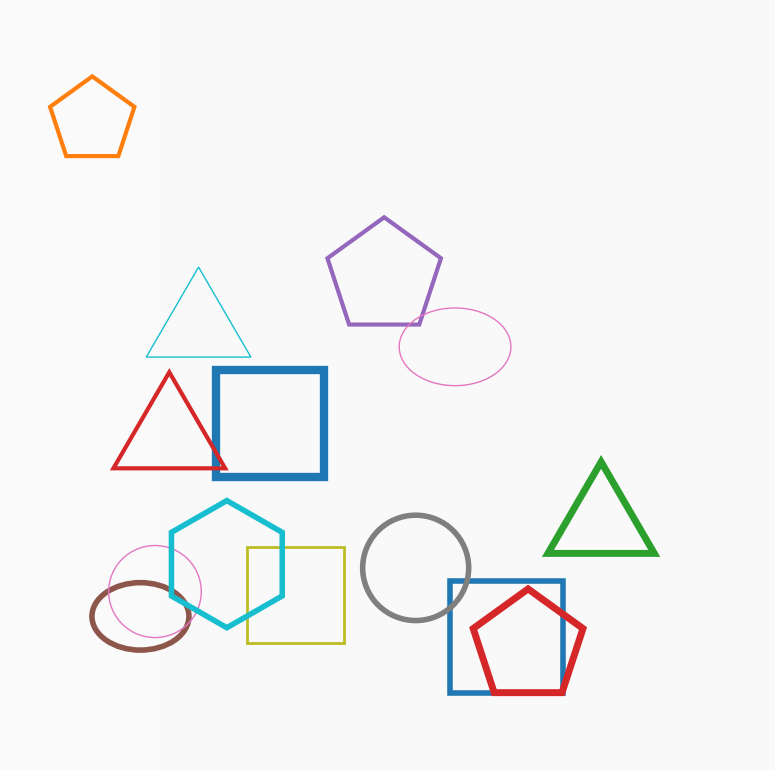[{"shape": "square", "thickness": 2, "radius": 0.36, "center": [0.654, 0.173]}, {"shape": "square", "thickness": 3, "radius": 0.35, "center": [0.348, 0.45]}, {"shape": "pentagon", "thickness": 1.5, "radius": 0.29, "center": [0.119, 0.844]}, {"shape": "triangle", "thickness": 2.5, "radius": 0.4, "center": [0.776, 0.321]}, {"shape": "pentagon", "thickness": 2.5, "radius": 0.37, "center": [0.681, 0.161]}, {"shape": "triangle", "thickness": 1.5, "radius": 0.42, "center": [0.218, 0.433]}, {"shape": "pentagon", "thickness": 1.5, "radius": 0.38, "center": [0.496, 0.641]}, {"shape": "oval", "thickness": 2, "radius": 0.31, "center": [0.181, 0.2]}, {"shape": "oval", "thickness": 0.5, "radius": 0.36, "center": [0.587, 0.55]}, {"shape": "circle", "thickness": 0.5, "radius": 0.3, "center": [0.2, 0.232]}, {"shape": "circle", "thickness": 2, "radius": 0.34, "center": [0.536, 0.263]}, {"shape": "square", "thickness": 1, "radius": 0.31, "center": [0.381, 0.228]}, {"shape": "hexagon", "thickness": 2, "radius": 0.41, "center": [0.293, 0.267]}, {"shape": "triangle", "thickness": 0.5, "radius": 0.39, "center": [0.256, 0.575]}]